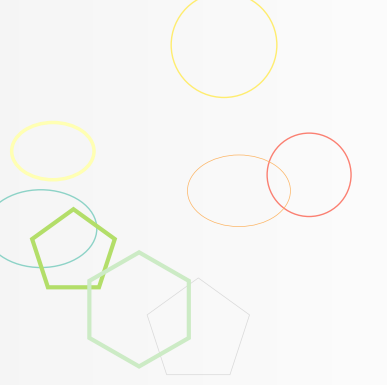[{"shape": "oval", "thickness": 1, "radius": 0.72, "center": [0.106, 0.406]}, {"shape": "oval", "thickness": 2.5, "radius": 0.53, "center": [0.136, 0.607]}, {"shape": "circle", "thickness": 1, "radius": 0.54, "center": [0.798, 0.546]}, {"shape": "oval", "thickness": 0.5, "radius": 0.66, "center": [0.617, 0.504]}, {"shape": "pentagon", "thickness": 3, "radius": 0.56, "center": [0.19, 0.344]}, {"shape": "pentagon", "thickness": 0.5, "radius": 0.69, "center": [0.512, 0.139]}, {"shape": "hexagon", "thickness": 3, "radius": 0.74, "center": [0.359, 0.196]}, {"shape": "circle", "thickness": 1, "radius": 0.68, "center": [0.578, 0.883]}]